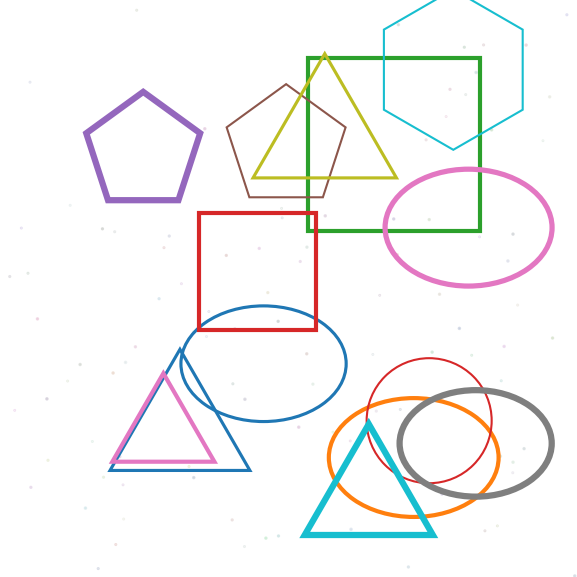[{"shape": "oval", "thickness": 1.5, "radius": 0.72, "center": [0.456, 0.369]}, {"shape": "triangle", "thickness": 1.5, "radius": 0.7, "center": [0.312, 0.254]}, {"shape": "oval", "thickness": 2, "radius": 0.73, "center": [0.716, 0.207]}, {"shape": "square", "thickness": 2, "radius": 0.75, "center": [0.683, 0.749]}, {"shape": "circle", "thickness": 1, "radius": 0.54, "center": [0.743, 0.271]}, {"shape": "square", "thickness": 2, "radius": 0.51, "center": [0.446, 0.528]}, {"shape": "pentagon", "thickness": 3, "radius": 0.52, "center": [0.248, 0.736]}, {"shape": "pentagon", "thickness": 1, "radius": 0.54, "center": [0.495, 0.745]}, {"shape": "oval", "thickness": 2.5, "radius": 0.72, "center": [0.811, 0.605]}, {"shape": "triangle", "thickness": 2, "radius": 0.51, "center": [0.283, 0.251]}, {"shape": "oval", "thickness": 3, "radius": 0.66, "center": [0.824, 0.231]}, {"shape": "triangle", "thickness": 1.5, "radius": 0.72, "center": [0.562, 0.763]}, {"shape": "hexagon", "thickness": 1, "radius": 0.69, "center": [0.785, 0.878]}, {"shape": "triangle", "thickness": 3, "radius": 0.64, "center": [0.639, 0.137]}]